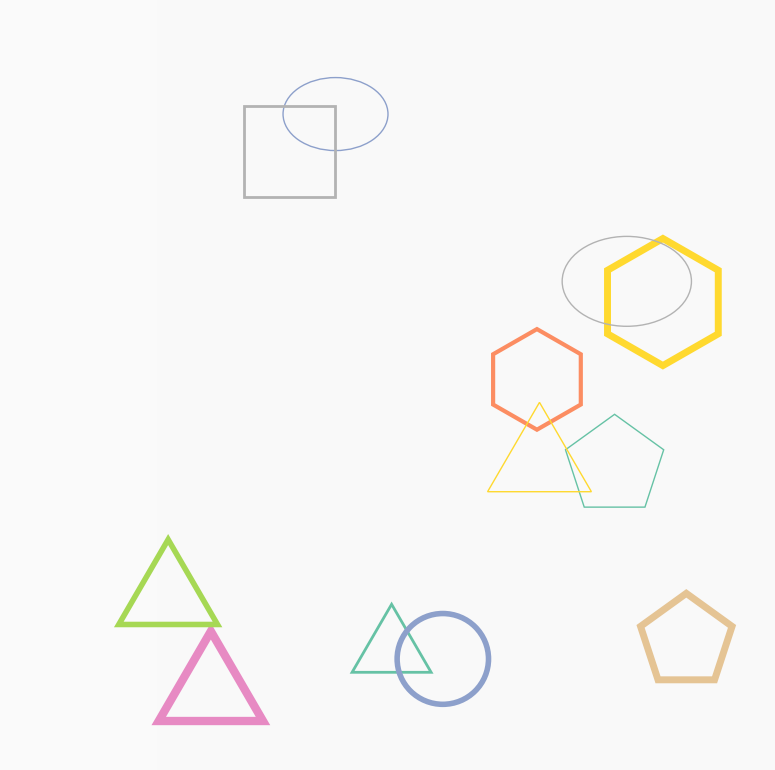[{"shape": "pentagon", "thickness": 0.5, "radius": 0.33, "center": [0.793, 0.395]}, {"shape": "triangle", "thickness": 1, "radius": 0.29, "center": [0.505, 0.156]}, {"shape": "hexagon", "thickness": 1.5, "radius": 0.33, "center": [0.693, 0.507]}, {"shape": "circle", "thickness": 2, "radius": 0.29, "center": [0.571, 0.144]}, {"shape": "oval", "thickness": 0.5, "radius": 0.34, "center": [0.433, 0.852]}, {"shape": "triangle", "thickness": 3, "radius": 0.39, "center": [0.272, 0.102]}, {"shape": "triangle", "thickness": 2, "radius": 0.37, "center": [0.217, 0.226]}, {"shape": "triangle", "thickness": 0.5, "radius": 0.39, "center": [0.696, 0.4]}, {"shape": "hexagon", "thickness": 2.5, "radius": 0.41, "center": [0.855, 0.608]}, {"shape": "pentagon", "thickness": 2.5, "radius": 0.31, "center": [0.886, 0.167]}, {"shape": "square", "thickness": 1, "radius": 0.29, "center": [0.373, 0.803]}, {"shape": "oval", "thickness": 0.5, "radius": 0.42, "center": [0.809, 0.635]}]